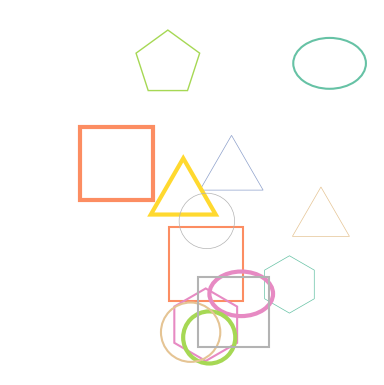[{"shape": "hexagon", "thickness": 0.5, "radius": 0.37, "center": [0.752, 0.261]}, {"shape": "oval", "thickness": 1.5, "radius": 0.47, "center": [0.856, 0.835]}, {"shape": "square", "thickness": 1.5, "radius": 0.49, "center": [0.535, 0.314]}, {"shape": "square", "thickness": 3, "radius": 0.47, "center": [0.302, 0.576]}, {"shape": "triangle", "thickness": 0.5, "radius": 0.47, "center": [0.601, 0.554]}, {"shape": "hexagon", "thickness": 1.5, "radius": 0.47, "center": [0.534, 0.157]}, {"shape": "oval", "thickness": 3, "radius": 0.41, "center": [0.627, 0.237]}, {"shape": "pentagon", "thickness": 1, "radius": 0.43, "center": [0.436, 0.835]}, {"shape": "circle", "thickness": 3, "radius": 0.34, "center": [0.543, 0.124]}, {"shape": "triangle", "thickness": 3, "radius": 0.49, "center": [0.476, 0.491]}, {"shape": "circle", "thickness": 1.5, "radius": 0.39, "center": [0.495, 0.137]}, {"shape": "triangle", "thickness": 0.5, "radius": 0.43, "center": [0.834, 0.429]}, {"shape": "square", "thickness": 1.5, "radius": 0.46, "center": [0.607, 0.19]}, {"shape": "circle", "thickness": 0.5, "radius": 0.36, "center": [0.537, 0.426]}]